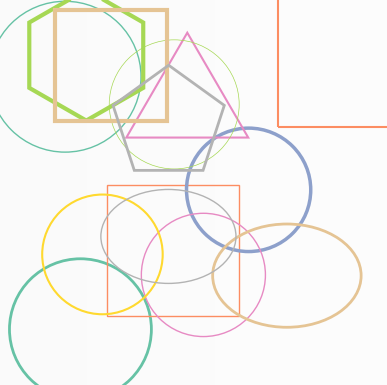[{"shape": "circle", "thickness": 2, "radius": 0.92, "center": [0.208, 0.145]}, {"shape": "circle", "thickness": 1, "radius": 0.98, "center": [0.168, 0.801]}, {"shape": "square", "thickness": 1.5, "radius": 0.89, "center": [0.895, 0.849]}, {"shape": "square", "thickness": 1, "radius": 0.85, "center": [0.446, 0.349]}, {"shape": "circle", "thickness": 2.5, "radius": 0.8, "center": [0.642, 0.507]}, {"shape": "triangle", "thickness": 1.5, "radius": 0.91, "center": [0.483, 0.733]}, {"shape": "circle", "thickness": 1, "radius": 0.8, "center": [0.525, 0.286]}, {"shape": "hexagon", "thickness": 3, "radius": 0.85, "center": [0.223, 0.857]}, {"shape": "circle", "thickness": 0.5, "radius": 0.84, "center": [0.45, 0.729]}, {"shape": "circle", "thickness": 1.5, "radius": 0.78, "center": [0.264, 0.339]}, {"shape": "oval", "thickness": 2, "radius": 0.96, "center": [0.74, 0.284]}, {"shape": "square", "thickness": 3, "radius": 0.72, "center": [0.287, 0.831]}, {"shape": "oval", "thickness": 1, "radius": 0.87, "center": [0.435, 0.386]}, {"shape": "pentagon", "thickness": 2, "radius": 0.75, "center": [0.435, 0.68]}]